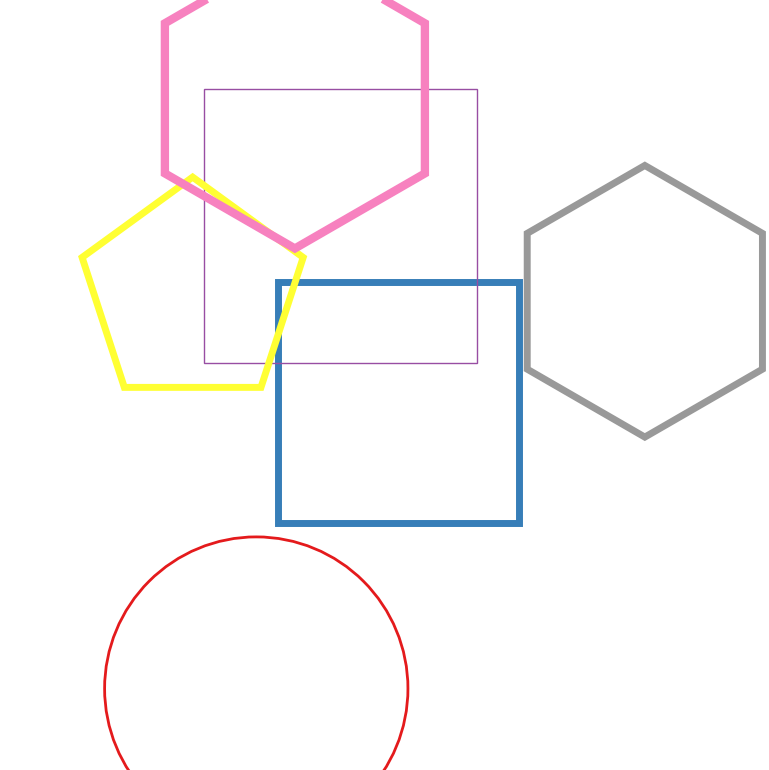[{"shape": "circle", "thickness": 1, "radius": 0.98, "center": [0.333, 0.106]}, {"shape": "square", "thickness": 2.5, "radius": 0.78, "center": [0.517, 0.477]}, {"shape": "square", "thickness": 0.5, "radius": 0.89, "center": [0.442, 0.707]}, {"shape": "pentagon", "thickness": 2.5, "radius": 0.75, "center": [0.25, 0.619]}, {"shape": "hexagon", "thickness": 3, "radius": 0.97, "center": [0.383, 0.872]}, {"shape": "hexagon", "thickness": 2.5, "radius": 0.88, "center": [0.837, 0.609]}]